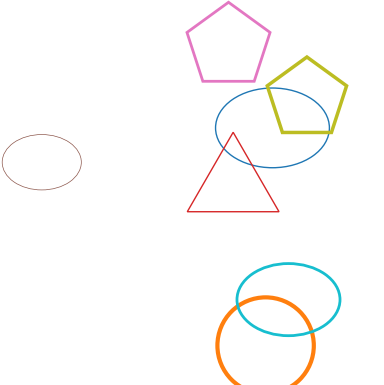[{"shape": "oval", "thickness": 1, "radius": 0.74, "center": [0.708, 0.668]}, {"shape": "circle", "thickness": 3, "radius": 0.63, "center": [0.69, 0.102]}, {"shape": "triangle", "thickness": 1, "radius": 0.69, "center": [0.606, 0.519]}, {"shape": "oval", "thickness": 0.5, "radius": 0.51, "center": [0.108, 0.579]}, {"shape": "pentagon", "thickness": 2, "radius": 0.57, "center": [0.594, 0.881]}, {"shape": "pentagon", "thickness": 2.5, "radius": 0.54, "center": [0.797, 0.744]}, {"shape": "oval", "thickness": 2, "radius": 0.67, "center": [0.749, 0.222]}]